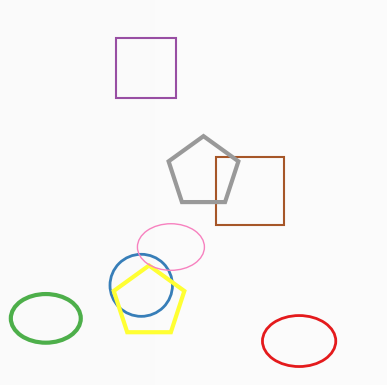[{"shape": "oval", "thickness": 2, "radius": 0.47, "center": [0.772, 0.114]}, {"shape": "circle", "thickness": 2, "radius": 0.4, "center": [0.364, 0.259]}, {"shape": "oval", "thickness": 3, "radius": 0.45, "center": [0.118, 0.173]}, {"shape": "square", "thickness": 1.5, "radius": 0.38, "center": [0.376, 0.823]}, {"shape": "pentagon", "thickness": 3, "radius": 0.48, "center": [0.385, 0.215]}, {"shape": "square", "thickness": 1.5, "radius": 0.44, "center": [0.644, 0.504]}, {"shape": "oval", "thickness": 1, "radius": 0.43, "center": [0.441, 0.358]}, {"shape": "pentagon", "thickness": 3, "radius": 0.47, "center": [0.525, 0.552]}]